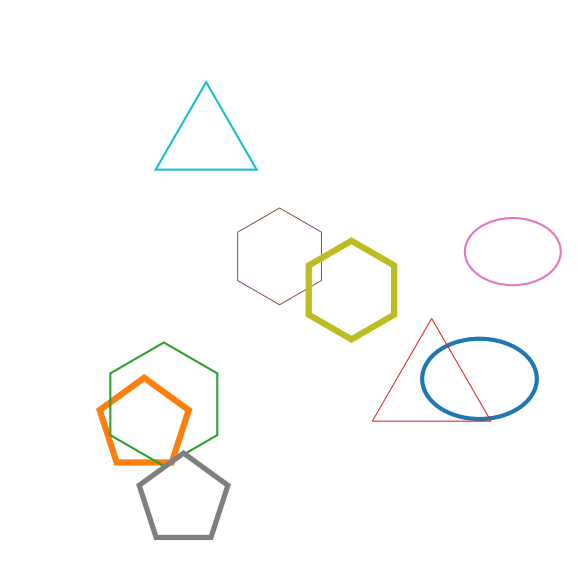[{"shape": "oval", "thickness": 2, "radius": 0.5, "center": [0.83, 0.343]}, {"shape": "pentagon", "thickness": 3, "radius": 0.41, "center": [0.25, 0.264]}, {"shape": "hexagon", "thickness": 1, "radius": 0.53, "center": [0.284, 0.299]}, {"shape": "triangle", "thickness": 0.5, "radius": 0.59, "center": [0.747, 0.329]}, {"shape": "hexagon", "thickness": 0.5, "radius": 0.42, "center": [0.484, 0.555]}, {"shape": "oval", "thickness": 1, "radius": 0.42, "center": [0.888, 0.563]}, {"shape": "pentagon", "thickness": 2.5, "radius": 0.4, "center": [0.318, 0.134]}, {"shape": "hexagon", "thickness": 3, "radius": 0.43, "center": [0.609, 0.497]}, {"shape": "triangle", "thickness": 1, "radius": 0.51, "center": [0.357, 0.756]}]